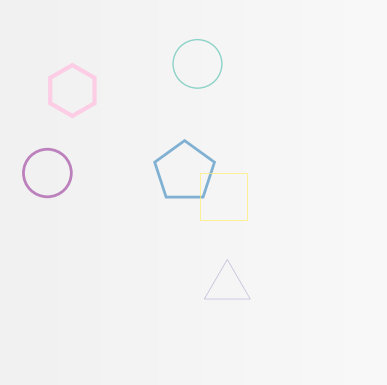[{"shape": "circle", "thickness": 1, "radius": 0.32, "center": [0.51, 0.834]}, {"shape": "triangle", "thickness": 0.5, "radius": 0.34, "center": [0.587, 0.258]}, {"shape": "pentagon", "thickness": 2, "radius": 0.41, "center": [0.476, 0.554]}, {"shape": "hexagon", "thickness": 3, "radius": 0.33, "center": [0.187, 0.765]}, {"shape": "circle", "thickness": 2, "radius": 0.31, "center": [0.122, 0.551]}, {"shape": "square", "thickness": 0.5, "radius": 0.31, "center": [0.577, 0.49]}]